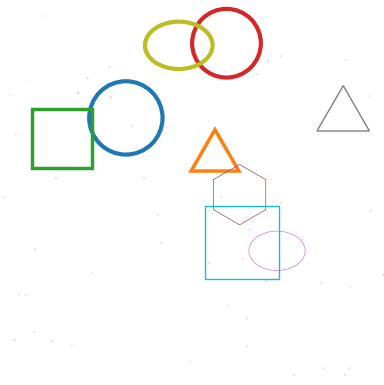[{"shape": "circle", "thickness": 3, "radius": 0.48, "center": [0.327, 0.694]}, {"shape": "triangle", "thickness": 2.5, "radius": 0.36, "center": [0.558, 0.592]}, {"shape": "square", "thickness": 2.5, "radius": 0.39, "center": [0.162, 0.64]}, {"shape": "circle", "thickness": 3, "radius": 0.45, "center": [0.588, 0.888]}, {"shape": "hexagon", "thickness": 0.5, "radius": 0.39, "center": [0.622, 0.494]}, {"shape": "oval", "thickness": 0.5, "radius": 0.37, "center": [0.719, 0.349]}, {"shape": "triangle", "thickness": 1, "radius": 0.39, "center": [0.891, 0.699]}, {"shape": "oval", "thickness": 3, "radius": 0.44, "center": [0.464, 0.882]}, {"shape": "square", "thickness": 1, "radius": 0.48, "center": [0.629, 0.37]}]